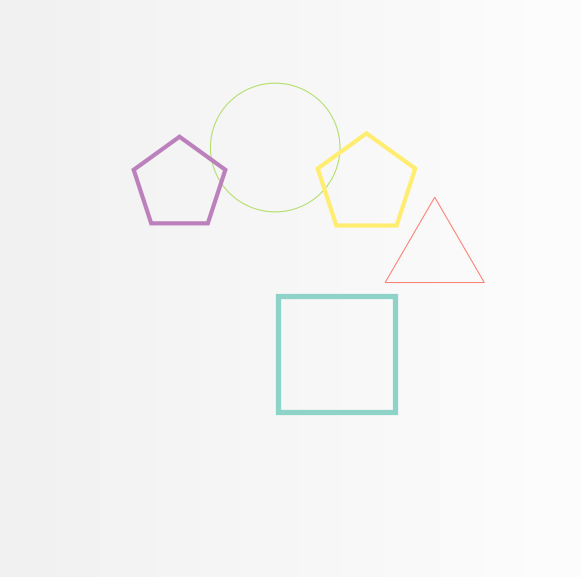[{"shape": "square", "thickness": 2.5, "radius": 0.5, "center": [0.579, 0.386]}, {"shape": "triangle", "thickness": 0.5, "radius": 0.49, "center": [0.748, 0.559]}, {"shape": "circle", "thickness": 0.5, "radius": 0.56, "center": [0.473, 0.744]}, {"shape": "pentagon", "thickness": 2, "radius": 0.41, "center": [0.309, 0.679]}, {"shape": "pentagon", "thickness": 2, "radius": 0.44, "center": [0.63, 0.68]}]